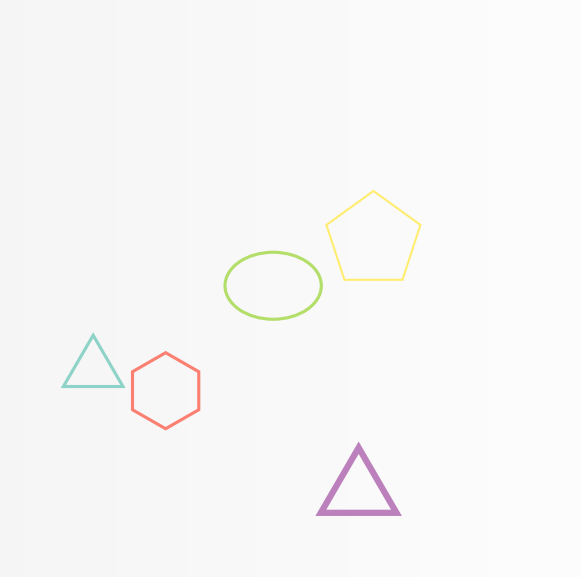[{"shape": "triangle", "thickness": 1.5, "radius": 0.3, "center": [0.16, 0.359]}, {"shape": "hexagon", "thickness": 1.5, "radius": 0.33, "center": [0.285, 0.323]}, {"shape": "oval", "thickness": 1.5, "radius": 0.41, "center": [0.47, 0.504]}, {"shape": "triangle", "thickness": 3, "radius": 0.38, "center": [0.617, 0.149]}, {"shape": "pentagon", "thickness": 1, "radius": 0.43, "center": [0.642, 0.583]}]